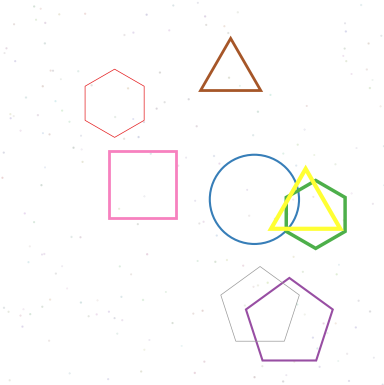[{"shape": "hexagon", "thickness": 0.5, "radius": 0.44, "center": [0.298, 0.732]}, {"shape": "circle", "thickness": 1.5, "radius": 0.58, "center": [0.661, 0.482]}, {"shape": "hexagon", "thickness": 2.5, "radius": 0.44, "center": [0.82, 0.443]}, {"shape": "pentagon", "thickness": 1.5, "radius": 0.59, "center": [0.752, 0.16]}, {"shape": "triangle", "thickness": 3, "radius": 0.52, "center": [0.794, 0.458]}, {"shape": "triangle", "thickness": 2, "radius": 0.45, "center": [0.599, 0.81]}, {"shape": "square", "thickness": 2, "radius": 0.43, "center": [0.37, 0.521]}, {"shape": "pentagon", "thickness": 0.5, "radius": 0.54, "center": [0.676, 0.201]}]